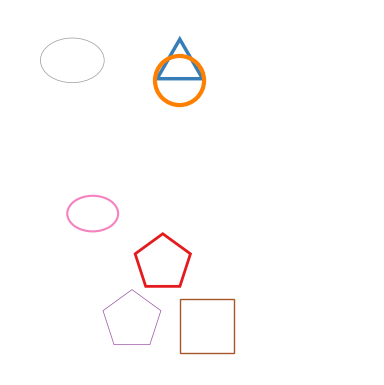[{"shape": "pentagon", "thickness": 2, "radius": 0.38, "center": [0.423, 0.317]}, {"shape": "triangle", "thickness": 2.5, "radius": 0.34, "center": [0.467, 0.83]}, {"shape": "pentagon", "thickness": 0.5, "radius": 0.4, "center": [0.343, 0.169]}, {"shape": "circle", "thickness": 3, "radius": 0.32, "center": [0.466, 0.791]}, {"shape": "square", "thickness": 1, "radius": 0.35, "center": [0.537, 0.154]}, {"shape": "oval", "thickness": 1.5, "radius": 0.33, "center": [0.241, 0.445]}, {"shape": "oval", "thickness": 0.5, "radius": 0.41, "center": [0.188, 0.843]}]